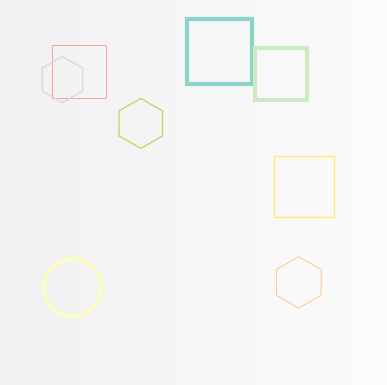[{"shape": "square", "thickness": 3, "radius": 0.42, "center": [0.566, 0.866]}, {"shape": "circle", "thickness": 2, "radius": 0.37, "center": [0.187, 0.254]}, {"shape": "square", "thickness": 0.5, "radius": 0.34, "center": [0.204, 0.815]}, {"shape": "hexagon", "thickness": 0.5, "radius": 0.33, "center": [0.771, 0.266]}, {"shape": "hexagon", "thickness": 1, "radius": 0.32, "center": [0.363, 0.679]}, {"shape": "hexagon", "thickness": 1, "radius": 0.3, "center": [0.161, 0.793]}, {"shape": "square", "thickness": 3, "radius": 0.34, "center": [0.725, 0.807]}, {"shape": "square", "thickness": 1, "radius": 0.39, "center": [0.784, 0.515]}]